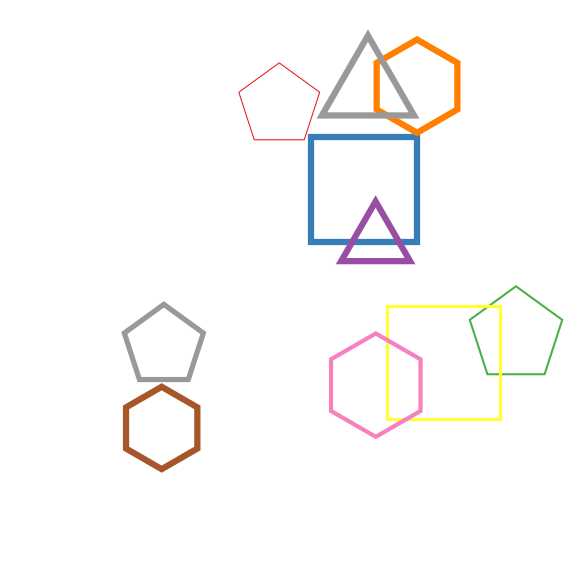[{"shape": "pentagon", "thickness": 0.5, "radius": 0.37, "center": [0.484, 0.817]}, {"shape": "square", "thickness": 3, "radius": 0.46, "center": [0.63, 0.671]}, {"shape": "pentagon", "thickness": 1, "radius": 0.42, "center": [0.894, 0.419]}, {"shape": "triangle", "thickness": 3, "radius": 0.34, "center": [0.65, 0.581]}, {"shape": "hexagon", "thickness": 3, "radius": 0.4, "center": [0.722, 0.85]}, {"shape": "square", "thickness": 1.5, "radius": 0.49, "center": [0.768, 0.371]}, {"shape": "hexagon", "thickness": 3, "radius": 0.36, "center": [0.28, 0.258]}, {"shape": "hexagon", "thickness": 2, "radius": 0.45, "center": [0.651, 0.332]}, {"shape": "pentagon", "thickness": 2.5, "radius": 0.36, "center": [0.284, 0.4]}, {"shape": "triangle", "thickness": 3, "radius": 0.46, "center": [0.637, 0.845]}]